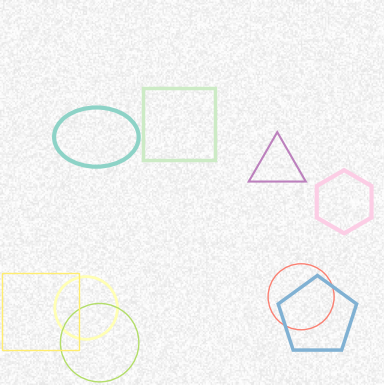[{"shape": "oval", "thickness": 3, "radius": 0.55, "center": [0.25, 0.644]}, {"shape": "circle", "thickness": 2, "radius": 0.41, "center": [0.224, 0.2]}, {"shape": "circle", "thickness": 1, "radius": 0.43, "center": [0.782, 0.229]}, {"shape": "pentagon", "thickness": 2.5, "radius": 0.54, "center": [0.824, 0.177]}, {"shape": "circle", "thickness": 1, "radius": 0.51, "center": [0.259, 0.11]}, {"shape": "hexagon", "thickness": 3, "radius": 0.41, "center": [0.894, 0.476]}, {"shape": "triangle", "thickness": 1.5, "radius": 0.43, "center": [0.72, 0.571]}, {"shape": "square", "thickness": 2.5, "radius": 0.46, "center": [0.465, 0.678]}, {"shape": "square", "thickness": 1, "radius": 0.5, "center": [0.105, 0.192]}]